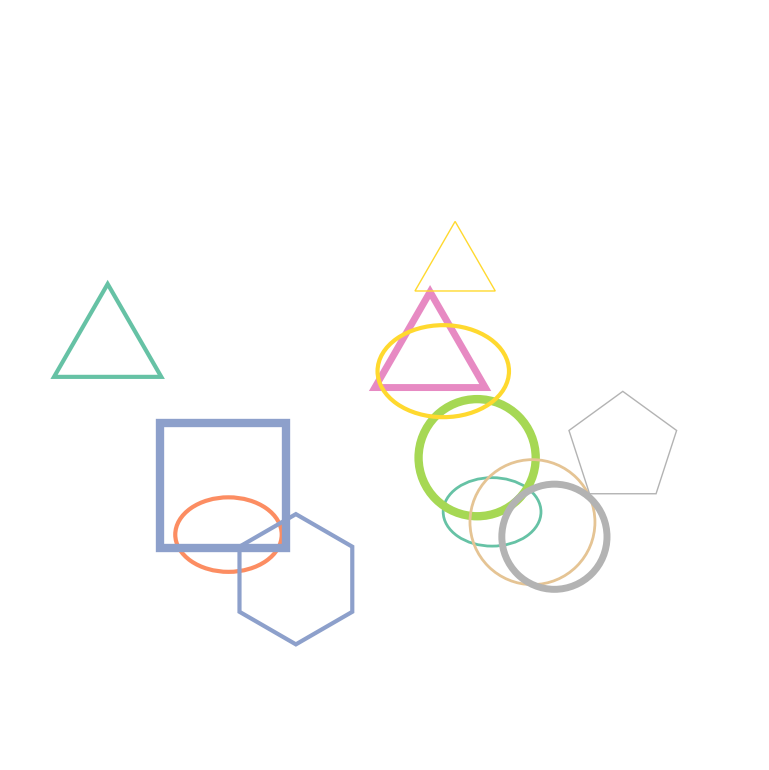[{"shape": "oval", "thickness": 1, "radius": 0.32, "center": [0.639, 0.335]}, {"shape": "triangle", "thickness": 1.5, "radius": 0.4, "center": [0.14, 0.551]}, {"shape": "oval", "thickness": 1.5, "radius": 0.35, "center": [0.297, 0.306]}, {"shape": "square", "thickness": 3, "radius": 0.41, "center": [0.289, 0.37]}, {"shape": "hexagon", "thickness": 1.5, "radius": 0.42, "center": [0.384, 0.248]}, {"shape": "triangle", "thickness": 2.5, "radius": 0.41, "center": [0.559, 0.538]}, {"shape": "circle", "thickness": 3, "radius": 0.38, "center": [0.62, 0.406]}, {"shape": "triangle", "thickness": 0.5, "radius": 0.3, "center": [0.591, 0.652]}, {"shape": "oval", "thickness": 1.5, "radius": 0.43, "center": [0.576, 0.518]}, {"shape": "circle", "thickness": 1, "radius": 0.41, "center": [0.692, 0.322]}, {"shape": "circle", "thickness": 2.5, "radius": 0.34, "center": [0.72, 0.303]}, {"shape": "pentagon", "thickness": 0.5, "radius": 0.37, "center": [0.809, 0.418]}]